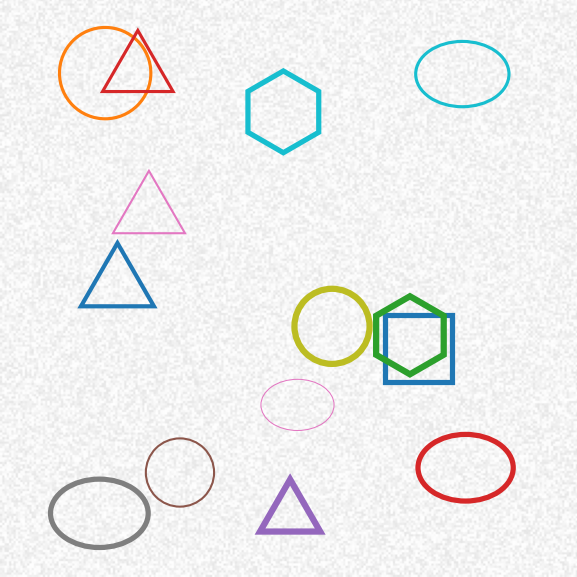[{"shape": "triangle", "thickness": 2, "radius": 0.36, "center": [0.203, 0.505]}, {"shape": "square", "thickness": 2.5, "radius": 0.29, "center": [0.725, 0.395]}, {"shape": "circle", "thickness": 1.5, "radius": 0.4, "center": [0.182, 0.873]}, {"shape": "hexagon", "thickness": 3, "radius": 0.34, "center": [0.71, 0.419]}, {"shape": "oval", "thickness": 2.5, "radius": 0.41, "center": [0.806, 0.189]}, {"shape": "triangle", "thickness": 1.5, "radius": 0.35, "center": [0.239, 0.876]}, {"shape": "triangle", "thickness": 3, "radius": 0.3, "center": [0.502, 0.109]}, {"shape": "circle", "thickness": 1, "radius": 0.3, "center": [0.312, 0.181]}, {"shape": "triangle", "thickness": 1, "radius": 0.36, "center": [0.258, 0.631]}, {"shape": "oval", "thickness": 0.5, "radius": 0.32, "center": [0.515, 0.298]}, {"shape": "oval", "thickness": 2.5, "radius": 0.42, "center": [0.172, 0.11]}, {"shape": "circle", "thickness": 3, "radius": 0.33, "center": [0.575, 0.434]}, {"shape": "oval", "thickness": 1.5, "radius": 0.4, "center": [0.801, 0.871]}, {"shape": "hexagon", "thickness": 2.5, "radius": 0.35, "center": [0.491, 0.805]}]